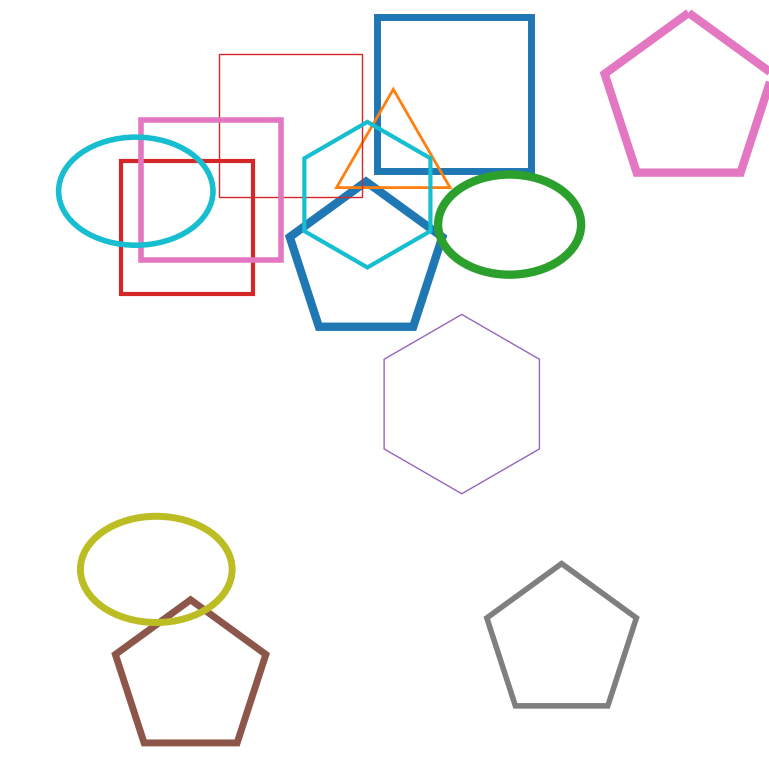[{"shape": "square", "thickness": 2.5, "radius": 0.5, "center": [0.589, 0.878]}, {"shape": "pentagon", "thickness": 3, "radius": 0.52, "center": [0.475, 0.66]}, {"shape": "triangle", "thickness": 1, "radius": 0.43, "center": [0.511, 0.799]}, {"shape": "oval", "thickness": 3, "radius": 0.46, "center": [0.662, 0.708]}, {"shape": "square", "thickness": 1.5, "radius": 0.43, "center": [0.243, 0.705]}, {"shape": "square", "thickness": 0.5, "radius": 0.46, "center": [0.377, 0.837]}, {"shape": "hexagon", "thickness": 0.5, "radius": 0.58, "center": [0.6, 0.475]}, {"shape": "pentagon", "thickness": 2.5, "radius": 0.51, "center": [0.248, 0.118]}, {"shape": "pentagon", "thickness": 3, "radius": 0.57, "center": [0.894, 0.869]}, {"shape": "square", "thickness": 2, "radius": 0.45, "center": [0.274, 0.753]}, {"shape": "pentagon", "thickness": 2, "radius": 0.51, "center": [0.729, 0.166]}, {"shape": "oval", "thickness": 2.5, "radius": 0.49, "center": [0.203, 0.261]}, {"shape": "oval", "thickness": 2, "radius": 0.5, "center": [0.176, 0.752]}, {"shape": "hexagon", "thickness": 1.5, "radius": 0.47, "center": [0.477, 0.747]}]